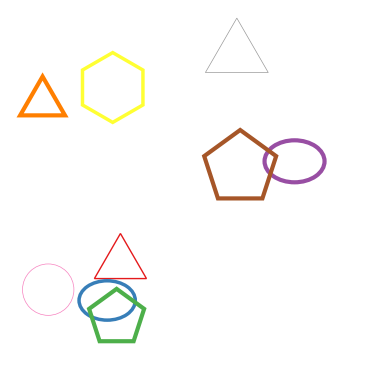[{"shape": "triangle", "thickness": 1, "radius": 0.39, "center": [0.313, 0.315]}, {"shape": "oval", "thickness": 2.5, "radius": 0.37, "center": [0.278, 0.22]}, {"shape": "pentagon", "thickness": 3, "radius": 0.38, "center": [0.303, 0.175]}, {"shape": "oval", "thickness": 3, "radius": 0.39, "center": [0.765, 0.581]}, {"shape": "triangle", "thickness": 3, "radius": 0.34, "center": [0.111, 0.734]}, {"shape": "hexagon", "thickness": 2.5, "radius": 0.45, "center": [0.293, 0.773]}, {"shape": "pentagon", "thickness": 3, "radius": 0.49, "center": [0.624, 0.564]}, {"shape": "circle", "thickness": 0.5, "radius": 0.33, "center": [0.125, 0.248]}, {"shape": "triangle", "thickness": 0.5, "radius": 0.47, "center": [0.615, 0.859]}]